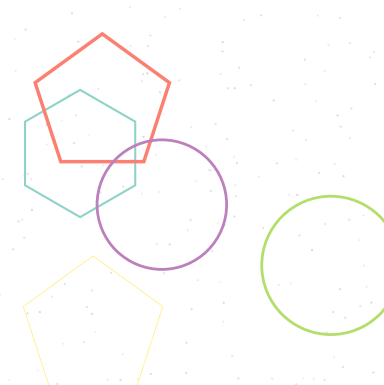[{"shape": "hexagon", "thickness": 1.5, "radius": 0.83, "center": [0.208, 0.601]}, {"shape": "pentagon", "thickness": 2.5, "radius": 0.92, "center": [0.266, 0.729]}, {"shape": "circle", "thickness": 2, "radius": 0.9, "center": [0.86, 0.311]}, {"shape": "circle", "thickness": 2, "radius": 0.84, "center": [0.42, 0.469]}, {"shape": "pentagon", "thickness": 0.5, "radius": 0.95, "center": [0.242, 0.145]}]